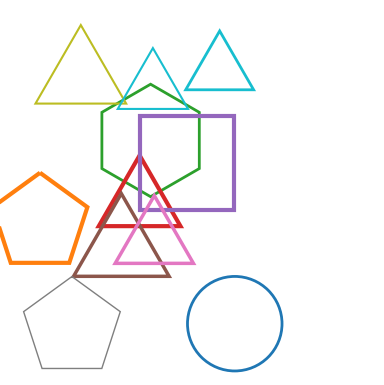[{"shape": "circle", "thickness": 2, "radius": 0.61, "center": [0.61, 0.159]}, {"shape": "pentagon", "thickness": 3, "radius": 0.65, "center": [0.104, 0.422]}, {"shape": "hexagon", "thickness": 2, "radius": 0.73, "center": [0.391, 0.635]}, {"shape": "triangle", "thickness": 3, "radius": 0.61, "center": [0.363, 0.474]}, {"shape": "square", "thickness": 3, "radius": 0.61, "center": [0.486, 0.577]}, {"shape": "triangle", "thickness": 2.5, "radius": 0.72, "center": [0.315, 0.354]}, {"shape": "triangle", "thickness": 2.5, "radius": 0.59, "center": [0.401, 0.375]}, {"shape": "pentagon", "thickness": 1, "radius": 0.66, "center": [0.187, 0.15]}, {"shape": "triangle", "thickness": 1.5, "radius": 0.68, "center": [0.21, 0.799]}, {"shape": "triangle", "thickness": 2, "radius": 0.51, "center": [0.571, 0.818]}, {"shape": "triangle", "thickness": 1.5, "radius": 0.53, "center": [0.397, 0.77]}]